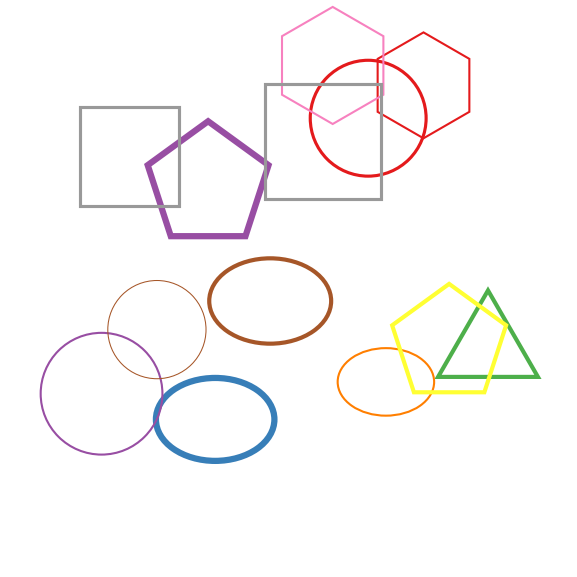[{"shape": "hexagon", "thickness": 1, "radius": 0.46, "center": [0.733, 0.851]}, {"shape": "circle", "thickness": 1.5, "radius": 0.5, "center": [0.638, 0.794]}, {"shape": "oval", "thickness": 3, "radius": 0.51, "center": [0.373, 0.273]}, {"shape": "triangle", "thickness": 2, "radius": 0.5, "center": [0.845, 0.396]}, {"shape": "pentagon", "thickness": 3, "radius": 0.55, "center": [0.36, 0.679]}, {"shape": "circle", "thickness": 1, "radius": 0.53, "center": [0.176, 0.317]}, {"shape": "oval", "thickness": 1, "radius": 0.42, "center": [0.668, 0.338]}, {"shape": "pentagon", "thickness": 2, "radius": 0.52, "center": [0.778, 0.404]}, {"shape": "circle", "thickness": 0.5, "radius": 0.43, "center": [0.272, 0.428]}, {"shape": "oval", "thickness": 2, "radius": 0.53, "center": [0.468, 0.478]}, {"shape": "hexagon", "thickness": 1, "radius": 0.51, "center": [0.576, 0.886]}, {"shape": "square", "thickness": 1.5, "radius": 0.43, "center": [0.224, 0.728]}, {"shape": "square", "thickness": 1.5, "radius": 0.5, "center": [0.559, 0.754]}]